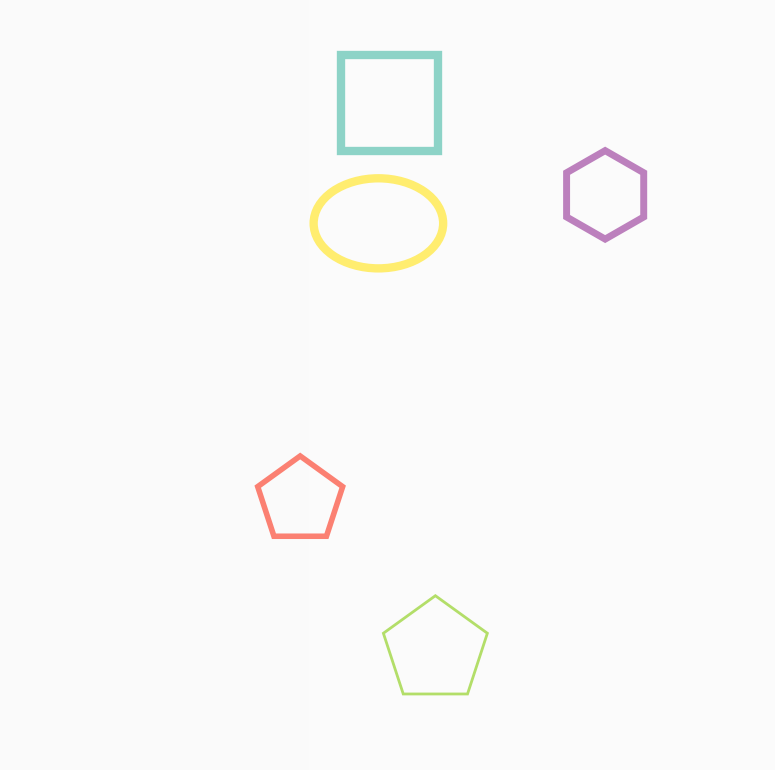[{"shape": "square", "thickness": 3, "radius": 0.31, "center": [0.502, 0.867]}, {"shape": "pentagon", "thickness": 2, "radius": 0.29, "center": [0.387, 0.35]}, {"shape": "pentagon", "thickness": 1, "radius": 0.35, "center": [0.562, 0.156]}, {"shape": "hexagon", "thickness": 2.5, "radius": 0.29, "center": [0.781, 0.747]}, {"shape": "oval", "thickness": 3, "radius": 0.42, "center": [0.488, 0.71]}]